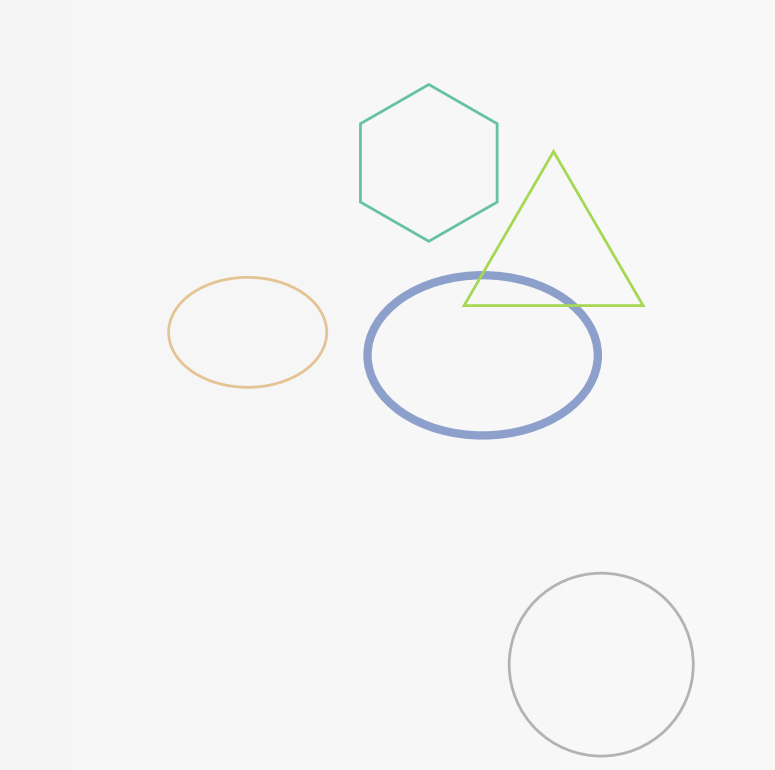[{"shape": "hexagon", "thickness": 1, "radius": 0.51, "center": [0.553, 0.788]}, {"shape": "oval", "thickness": 3, "radius": 0.74, "center": [0.623, 0.539]}, {"shape": "triangle", "thickness": 1, "radius": 0.67, "center": [0.714, 0.67]}, {"shape": "oval", "thickness": 1, "radius": 0.51, "center": [0.32, 0.568]}, {"shape": "circle", "thickness": 1, "radius": 0.59, "center": [0.776, 0.137]}]